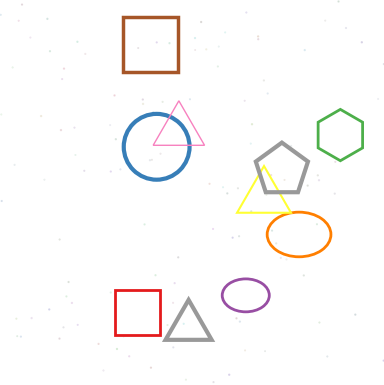[{"shape": "square", "thickness": 2, "radius": 0.29, "center": [0.357, 0.188]}, {"shape": "circle", "thickness": 3, "radius": 0.43, "center": [0.407, 0.619]}, {"shape": "hexagon", "thickness": 2, "radius": 0.33, "center": [0.884, 0.649]}, {"shape": "oval", "thickness": 2, "radius": 0.31, "center": [0.638, 0.233]}, {"shape": "oval", "thickness": 2, "radius": 0.41, "center": [0.777, 0.391]}, {"shape": "triangle", "thickness": 1.5, "radius": 0.4, "center": [0.686, 0.488]}, {"shape": "square", "thickness": 2.5, "radius": 0.36, "center": [0.39, 0.885]}, {"shape": "triangle", "thickness": 1, "radius": 0.39, "center": [0.465, 0.661]}, {"shape": "triangle", "thickness": 3, "radius": 0.35, "center": [0.49, 0.152]}, {"shape": "pentagon", "thickness": 3, "radius": 0.36, "center": [0.732, 0.558]}]